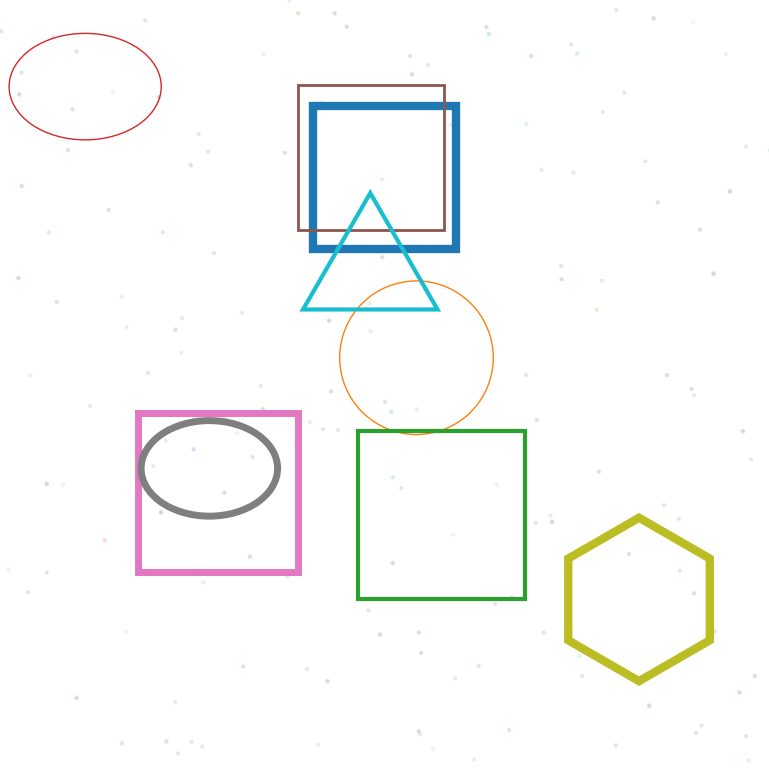[{"shape": "square", "thickness": 3, "radius": 0.46, "center": [0.499, 0.769]}, {"shape": "circle", "thickness": 0.5, "radius": 0.5, "center": [0.541, 0.535]}, {"shape": "square", "thickness": 1.5, "radius": 0.54, "center": [0.573, 0.331]}, {"shape": "oval", "thickness": 0.5, "radius": 0.49, "center": [0.111, 0.888]}, {"shape": "square", "thickness": 1, "radius": 0.47, "center": [0.482, 0.796]}, {"shape": "square", "thickness": 2.5, "radius": 0.52, "center": [0.283, 0.36]}, {"shape": "oval", "thickness": 2.5, "radius": 0.44, "center": [0.272, 0.392]}, {"shape": "hexagon", "thickness": 3, "radius": 0.53, "center": [0.83, 0.222]}, {"shape": "triangle", "thickness": 1.5, "radius": 0.5, "center": [0.481, 0.648]}]